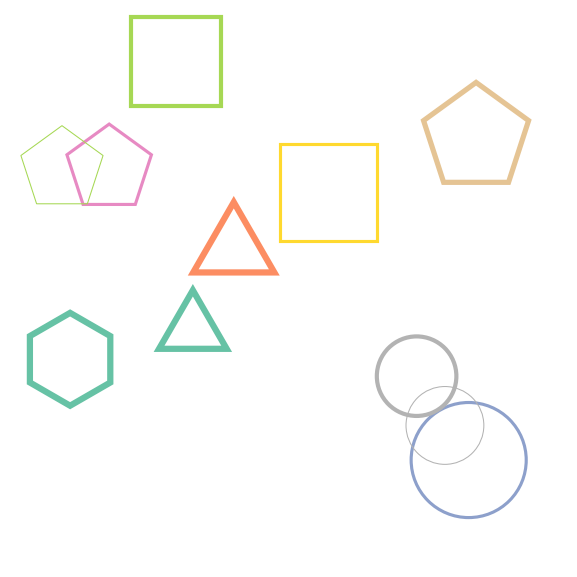[{"shape": "triangle", "thickness": 3, "radius": 0.34, "center": [0.334, 0.429]}, {"shape": "hexagon", "thickness": 3, "radius": 0.4, "center": [0.121, 0.377]}, {"shape": "triangle", "thickness": 3, "radius": 0.41, "center": [0.405, 0.568]}, {"shape": "circle", "thickness": 1.5, "radius": 0.5, "center": [0.812, 0.203]}, {"shape": "pentagon", "thickness": 1.5, "radius": 0.38, "center": [0.189, 0.707]}, {"shape": "square", "thickness": 2, "radius": 0.39, "center": [0.305, 0.893]}, {"shape": "pentagon", "thickness": 0.5, "radius": 0.37, "center": [0.107, 0.707]}, {"shape": "square", "thickness": 1.5, "radius": 0.42, "center": [0.569, 0.666]}, {"shape": "pentagon", "thickness": 2.5, "radius": 0.48, "center": [0.824, 0.761]}, {"shape": "circle", "thickness": 0.5, "radius": 0.34, "center": [0.77, 0.262]}, {"shape": "circle", "thickness": 2, "radius": 0.34, "center": [0.721, 0.348]}]